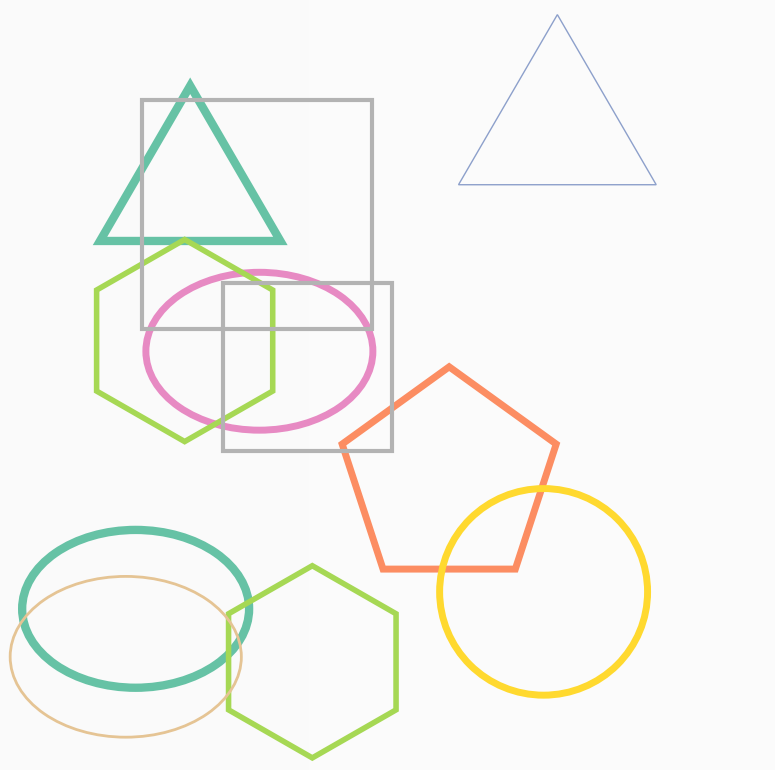[{"shape": "oval", "thickness": 3, "radius": 0.73, "center": [0.175, 0.209]}, {"shape": "triangle", "thickness": 3, "radius": 0.67, "center": [0.245, 0.754]}, {"shape": "pentagon", "thickness": 2.5, "radius": 0.73, "center": [0.58, 0.378]}, {"shape": "triangle", "thickness": 0.5, "radius": 0.74, "center": [0.719, 0.834]}, {"shape": "oval", "thickness": 2.5, "radius": 0.73, "center": [0.335, 0.544]}, {"shape": "hexagon", "thickness": 2, "radius": 0.62, "center": [0.403, 0.141]}, {"shape": "hexagon", "thickness": 2, "radius": 0.66, "center": [0.238, 0.558]}, {"shape": "circle", "thickness": 2.5, "radius": 0.67, "center": [0.701, 0.231]}, {"shape": "oval", "thickness": 1, "radius": 0.75, "center": [0.162, 0.147]}, {"shape": "square", "thickness": 1.5, "radius": 0.55, "center": [0.397, 0.523]}, {"shape": "square", "thickness": 1.5, "radius": 0.74, "center": [0.331, 0.721]}]